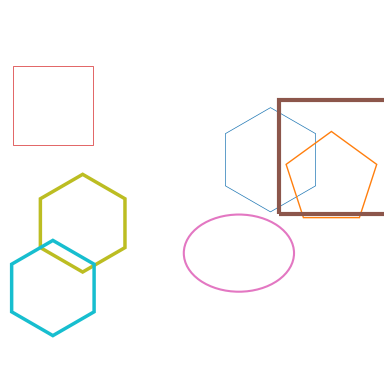[{"shape": "hexagon", "thickness": 0.5, "radius": 0.68, "center": [0.703, 0.585]}, {"shape": "pentagon", "thickness": 1, "radius": 0.62, "center": [0.861, 0.535]}, {"shape": "square", "thickness": 0.5, "radius": 0.52, "center": [0.138, 0.726]}, {"shape": "square", "thickness": 3, "radius": 0.74, "center": [0.872, 0.591]}, {"shape": "oval", "thickness": 1.5, "radius": 0.72, "center": [0.621, 0.343]}, {"shape": "hexagon", "thickness": 2.5, "radius": 0.63, "center": [0.215, 0.42]}, {"shape": "hexagon", "thickness": 2.5, "radius": 0.62, "center": [0.137, 0.252]}]